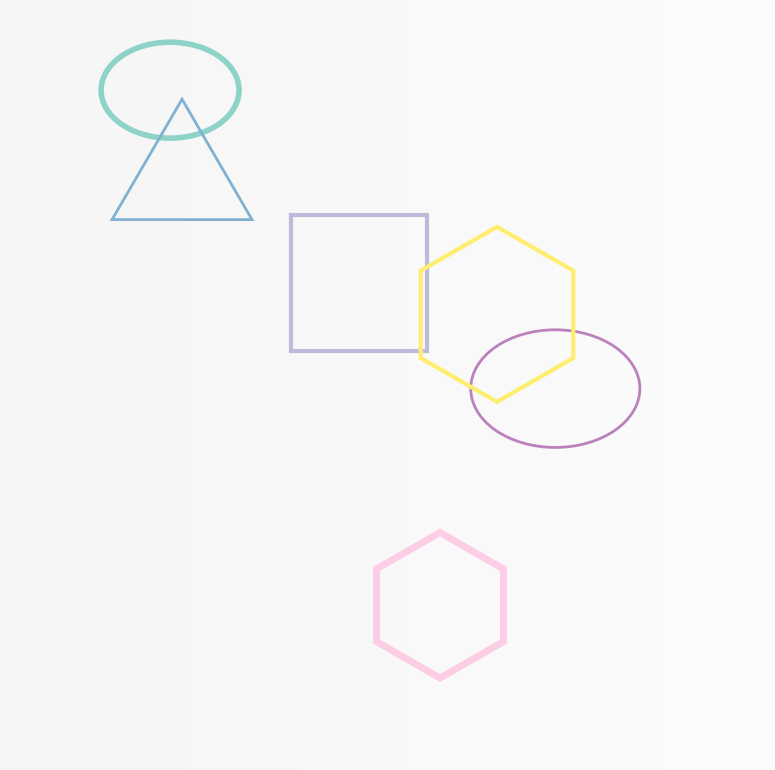[{"shape": "oval", "thickness": 2, "radius": 0.44, "center": [0.219, 0.883]}, {"shape": "square", "thickness": 1.5, "radius": 0.44, "center": [0.463, 0.632]}, {"shape": "triangle", "thickness": 1, "radius": 0.52, "center": [0.235, 0.767]}, {"shape": "hexagon", "thickness": 2.5, "radius": 0.47, "center": [0.568, 0.214]}, {"shape": "oval", "thickness": 1, "radius": 0.55, "center": [0.716, 0.495]}, {"shape": "hexagon", "thickness": 1.5, "radius": 0.57, "center": [0.641, 0.592]}]